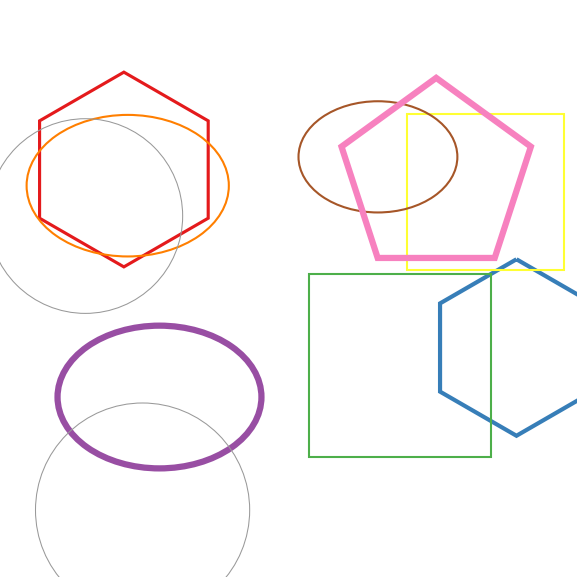[{"shape": "hexagon", "thickness": 1.5, "radius": 0.84, "center": [0.215, 0.706]}, {"shape": "hexagon", "thickness": 2, "radius": 0.76, "center": [0.894, 0.397]}, {"shape": "square", "thickness": 1, "radius": 0.79, "center": [0.693, 0.366]}, {"shape": "oval", "thickness": 3, "radius": 0.88, "center": [0.276, 0.312]}, {"shape": "oval", "thickness": 1, "radius": 0.88, "center": [0.221, 0.678]}, {"shape": "square", "thickness": 1, "radius": 0.68, "center": [0.84, 0.667]}, {"shape": "oval", "thickness": 1, "radius": 0.69, "center": [0.654, 0.728]}, {"shape": "pentagon", "thickness": 3, "radius": 0.86, "center": [0.755, 0.692]}, {"shape": "circle", "thickness": 0.5, "radius": 0.93, "center": [0.247, 0.116]}, {"shape": "circle", "thickness": 0.5, "radius": 0.84, "center": [0.148, 0.625]}]